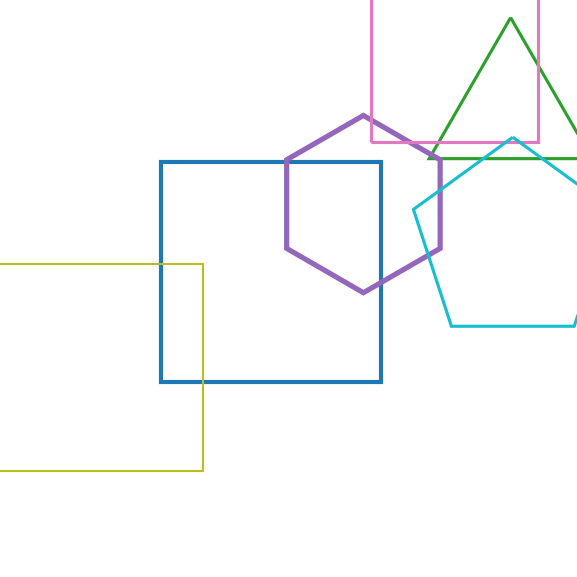[{"shape": "square", "thickness": 2, "radius": 0.95, "center": [0.47, 0.528]}, {"shape": "triangle", "thickness": 1.5, "radius": 0.81, "center": [0.884, 0.806]}, {"shape": "hexagon", "thickness": 2.5, "radius": 0.77, "center": [0.629, 0.646]}, {"shape": "square", "thickness": 1.5, "radius": 0.72, "center": [0.787, 0.897]}, {"shape": "square", "thickness": 1, "radius": 0.9, "center": [0.173, 0.362]}, {"shape": "pentagon", "thickness": 1.5, "radius": 0.9, "center": [0.888, 0.581]}]